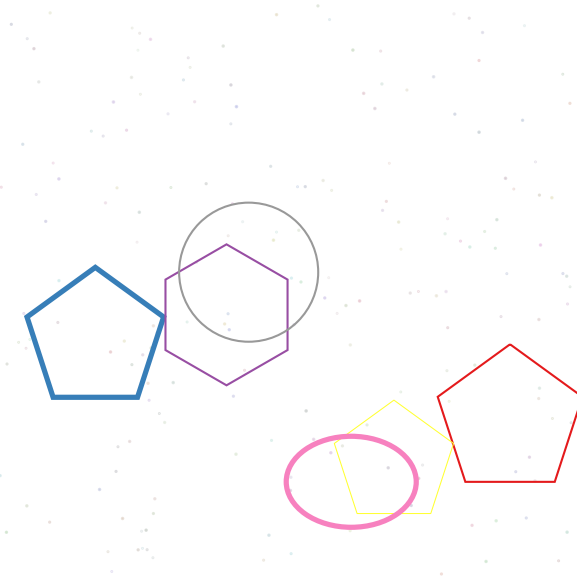[{"shape": "pentagon", "thickness": 1, "radius": 0.66, "center": [0.883, 0.271]}, {"shape": "pentagon", "thickness": 2.5, "radius": 0.62, "center": [0.165, 0.412]}, {"shape": "hexagon", "thickness": 1, "radius": 0.61, "center": [0.392, 0.454]}, {"shape": "pentagon", "thickness": 0.5, "radius": 0.54, "center": [0.682, 0.198]}, {"shape": "oval", "thickness": 2.5, "radius": 0.56, "center": [0.608, 0.165]}, {"shape": "circle", "thickness": 1, "radius": 0.6, "center": [0.431, 0.528]}]